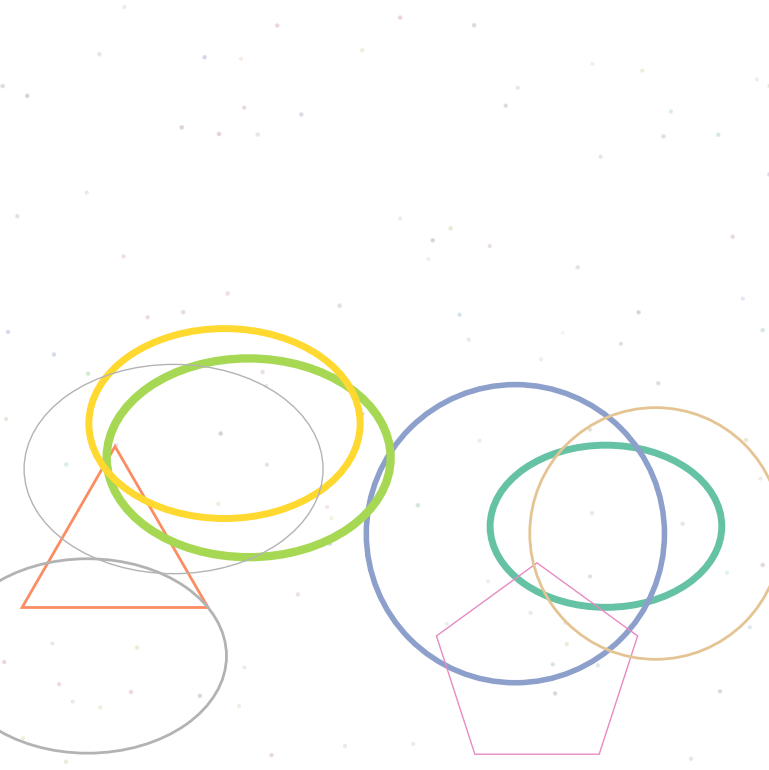[{"shape": "oval", "thickness": 2.5, "radius": 0.75, "center": [0.787, 0.317]}, {"shape": "triangle", "thickness": 1, "radius": 0.7, "center": [0.149, 0.281]}, {"shape": "circle", "thickness": 2, "radius": 0.97, "center": [0.669, 0.307]}, {"shape": "pentagon", "thickness": 0.5, "radius": 0.69, "center": [0.697, 0.132]}, {"shape": "oval", "thickness": 3, "radius": 0.92, "center": [0.323, 0.405]}, {"shape": "oval", "thickness": 2.5, "radius": 0.88, "center": [0.292, 0.45]}, {"shape": "circle", "thickness": 1, "radius": 0.82, "center": [0.851, 0.307]}, {"shape": "oval", "thickness": 1, "radius": 0.9, "center": [0.114, 0.148]}, {"shape": "oval", "thickness": 0.5, "radius": 0.97, "center": [0.225, 0.391]}]